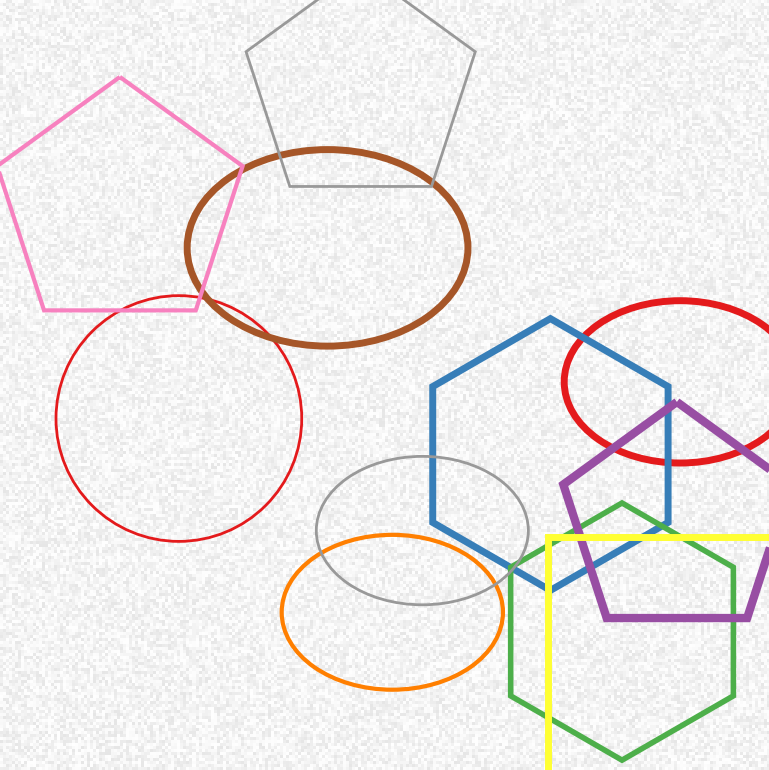[{"shape": "oval", "thickness": 2.5, "radius": 0.75, "center": [0.883, 0.504]}, {"shape": "circle", "thickness": 1, "radius": 0.8, "center": [0.232, 0.456]}, {"shape": "hexagon", "thickness": 2.5, "radius": 0.88, "center": [0.715, 0.41]}, {"shape": "hexagon", "thickness": 2, "radius": 0.83, "center": [0.808, 0.18]}, {"shape": "pentagon", "thickness": 3, "radius": 0.78, "center": [0.879, 0.323]}, {"shape": "oval", "thickness": 1.5, "radius": 0.72, "center": [0.51, 0.205]}, {"shape": "square", "thickness": 2.5, "radius": 0.94, "center": [0.899, 0.115]}, {"shape": "oval", "thickness": 2.5, "radius": 0.91, "center": [0.425, 0.678]}, {"shape": "pentagon", "thickness": 1.5, "radius": 0.84, "center": [0.156, 0.732]}, {"shape": "pentagon", "thickness": 1, "radius": 0.78, "center": [0.468, 0.884]}, {"shape": "oval", "thickness": 1, "radius": 0.69, "center": [0.548, 0.311]}]